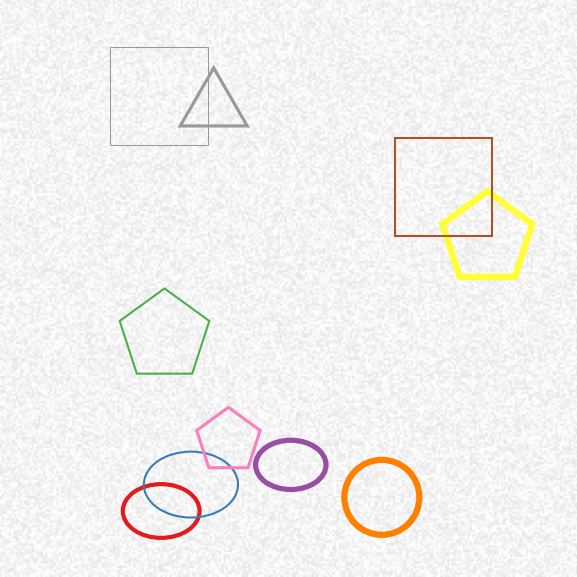[{"shape": "oval", "thickness": 2, "radius": 0.33, "center": [0.279, 0.114]}, {"shape": "oval", "thickness": 1, "radius": 0.41, "center": [0.331, 0.16]}, {"shape": "pentagon", "thickness": 1, "radius": 0.41, "center": [0.285, 0.418]}, {"shape": "oval", "thickness": 2.5, "radius": 0.3, "center": [0.504, 0.194]}, {"shape": "circle", "thickness": 3, "radius": 0.32, "center": [0.661, 0.138]}, {"shape": "pentagon", "thickness": 3, "radius": 0.41, "center": [0.844, 0.586]}, {"shape": "square", "thickness": 1, "radius": 0.42, "center": [0.768, 0.675]}, {"shape": "pentagon", "thickness": 1.5, "radius": 0.29, "center": [0.396, 0.236]}, {"shape": "square", "thickness": 0.5, "radius": 0.42, "center": [0.275, 0.832]}, {"shape": "triangle", "thickness": 1.5, "radius": 0.33, "center": [0.37, 0.815]}]